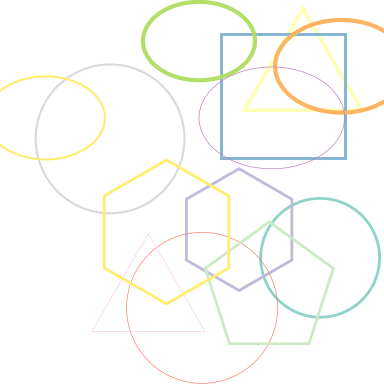[{"shape": "circle", "thickness": 2, "radius": 0.77, "center": [0.832, 0.33]}, {"shape": "triangle", "thickness": 2.5, "radius": 0.88, "center": [0.787, 0.802]}, {"shape": "hexagon", "thickness": 2, "radius": 0.79, "center": [0.621, 0.404]}, {"shape": "circle", "thickness": 0.5, "radius": 0.98, "center": [0.525, 0.2]}, {"shape": "square", "thickness": 2, "radius": 0.8, "center": [0.735, 0.751]}, {"shape": "oval", "thickness": 3, "radius": 0.86, "center": [0.886, 0.828]}, {"shape": "oval", "thickness": 3, "radius": 0.73, "center": [0.517, 0.893]}, {"shape": "triangle", "thickness": 0.5, "radius": 0.85, "center": [0.385, 0.224]}, {"shape": "circle", "thickness": 1.5, "radius": 0.97, "center": [0.286, 0.639]}, {"shape": "oval", "thickness": 0.5, "radius": 0.94, "center": [0.706, 0.694]}, {"shape": "pentagon", "thickness": 2, "radius": 0.88, "center": [0.699, 0.249]}, {"shape": "oval", "thickness": 1.5, "radius": 0.77, "center": [0.118, 0.694]}, {"shape": "hexagon", "thickness": 2, "radius": 0.93, "center": [0.432, 0.398]}]